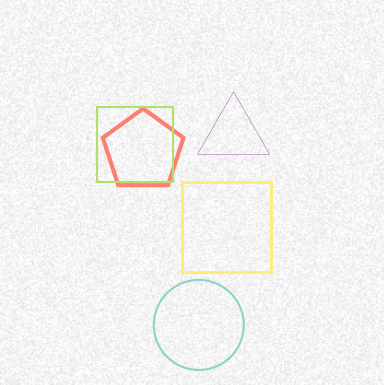[{"shape": "circle", "thickness": 1.5, "radius": 0.58, "center": [0.516, 0.156]}, {"shape": "pentagon", "thickness": 3, "radius": 0.55, "center": [0.372, 0.608]}, {"shape": "square", "thickness": 1.5, "radius": 0.49, "center": [0.351, 0.625]}, {"shape": "triangle", "thickness": 0.5, "radius": 0.54, "center": [0.607, 0.653]}, {"shape": "square", "thickness": 2, "radius": 0.58, "center": [0.588, 0.411]}]